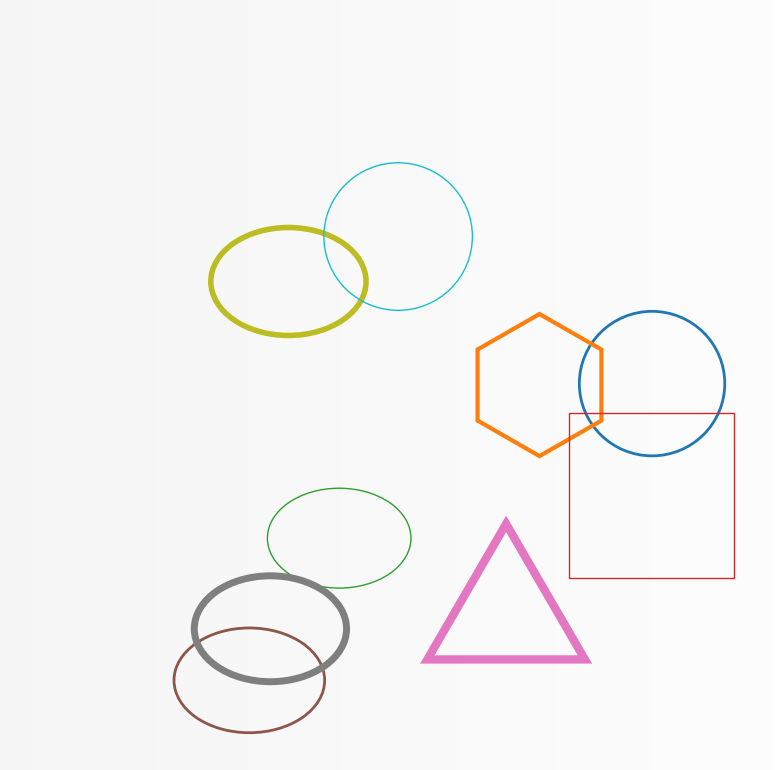[{"shape": "circle", "thickness": 1, "radius": 0.47, "center": [0.841, 0.502]}, {"shape": "hexagon", "thickness": 1.5, "radius": 0.46, "center": [0.696, 0.5]}, {"shape": "oval", "thickness": 0.5, "radius": 0.46, "center": [0.438, 0.301]}, {"shape": "square", "thickness": 0.5, "radius": 0.53, "center": [0.841, 0.356]}, {"shape": "oval", "thickness": 1, "radius": 0.49, "center": [0.322, 0.116]}, {"shape": "triangle", "thickness": 3, "radius": 0.59, "center": [0.653, 0.202]}, {"shape": "oval", "thickness": 2.5, "radius": 0.49, "center": [0.349, 0.183]}, {"shape": "oval", "thickness": 2, "radius": 0.5, "center": [0.372, 0.634]}, {"shape": "circle", "thickness": 0.5, "radius": 0.48, "center": [0.514, 0.693]}]